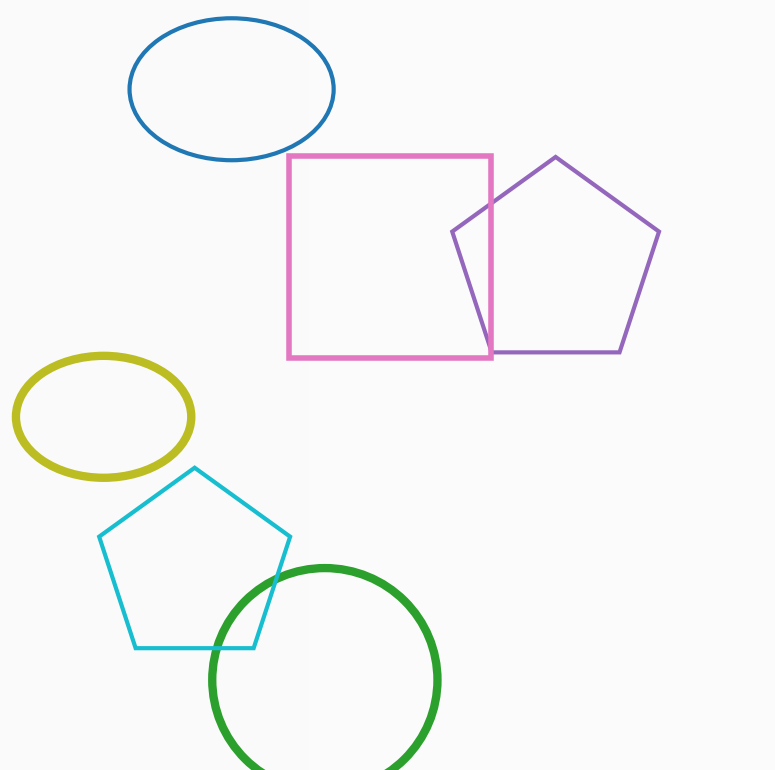[{"shape": "oval", "thickness": 1.5, "radius": 0.66, "center": [0.299, 0.884]}, {"shape": "circle", "thickness": 3, "radius": 0.73, "center": [0.419, 0.117]}, {"shape": "pentagon", "thickness": 1.5, "radius": 0.7, "center": [0.717, 0.656]}, {"shape": "square", "thickness": 2, "radius": 0.65, "center": [0.503, 0.666]}, {"shape": "oval", "thickness": 3, "radius": 0.57, "center": [0.134, 0.459]}, {"shape": "pentagon", "thickness": 1.5, "radius": 0.65, "center": [0.251, 0.263]}]